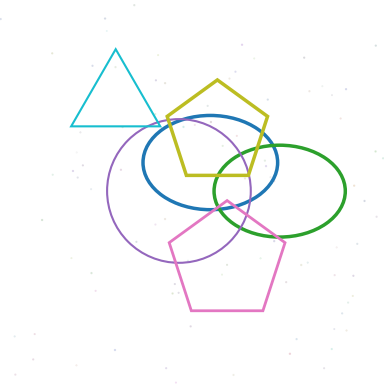[{"shape": "oval", "thickness": 2.5, "radius": 0.87, "center": [0.546, 0.578]}, {"shape": "oval", "thickness": 2.5, "radius": 0.85, "center": [0.726, 0.504]}, {"shape": "circle", "thickness": 1.5, "radius": 0.93, "center": [0.465, 0.504]}, {"shape": "pentagon", "thickness": 2, "radius": 0.79, "center": [0.59, 0.321]}, {"shape": "pentagon", "thickness": 2.5, "radius": 0.69, "center": [0.565, 0.655]}, {"shape": "triangle", "thickness": 1.5, "radius": 0.67, "center": [0.301, 0.739]}]